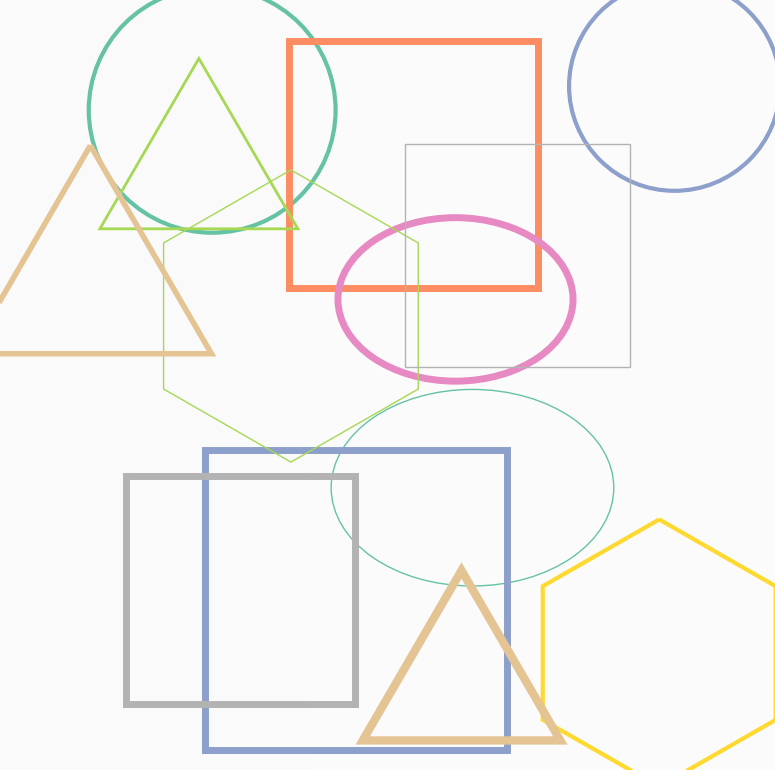[{"shape": "circle", "thickness": 1.5, "radius": 0.8, "center": [0.274, 0.857]}, {"shape": "oval", "thickness": 0.5, "radius": 0.91, "center": [0.61, 0.367]}, {"shape": "square", "thickness": 2.5, "radius": 0.8, "center": [0.533, 0.787]}, {"shape": "circle", "thickness": 1.5, "radius": 0.68, "center": [0.87, 0.888]}, {"shape": "square", "thickness": 2.5, "radius": 0.97, "center": [0.46, 0.221]}, {"shape": "oval", "thickness": 2.5, "radius": 0.76, "center": [0.588, 0.611]}, {"shape": "triangle", "thickness": 1, "radius": 0.74, "center": [0.257, 0.777]}, {"shape": "hexagon", "thickness": 0.5, "radius": 0.95, "center": [0.375, 0.59]}, {"shape": "hexagon", "thickness": 1.5, "radius": 0.87, "center": [0.851, 0.152]}, {"shape": "triangle", "thickness": 3, "radius": 0.74, "center": [0.596, 0.112]}, {"shape": "triangle", "thickness": 2, "radius": 0.9, "center": [0.117, 0.631]}, {"shape": "square", "thickness": 2.5, "radius": 0.74, "center": [0.31, 0.234]}, {"shape": "square", "thickness": 0.5, "radius": 0.72, "center": [0.667, 0.668]}]